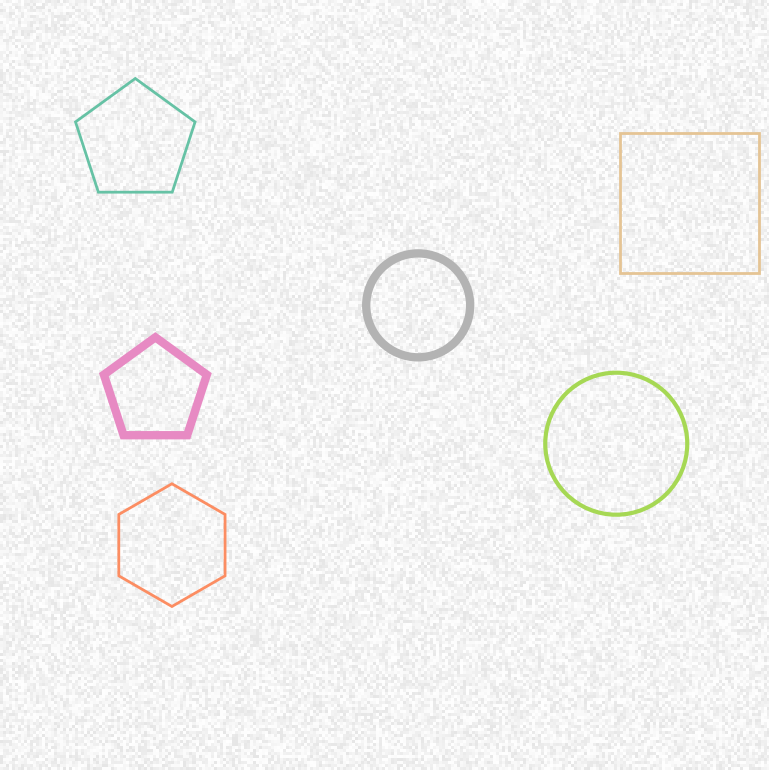[{"shape": "pentagon", "thickness": 1, "radius": 0.41, "center": [0.176, 0.816]}, {"shape": "hexagon", "thickness": 1, "radius": 0.4, "center": [0.223, 0.292]}, {"shape": "pentagon", "thickness": 3, "radius": 0.35, "center": [0.202, 0.492]}, {"shape": "circle", "thickness": 1.5, "radius": 0.46, "center": [0.8, 0.424]}, {"shape": "square", "thickness": 1, "radius": 0.45, "center": [0.895, 0.736]}, {"shape": "circle", "thickness": 3, "radius": 0.34, "center": [0.543, 0.603]}]